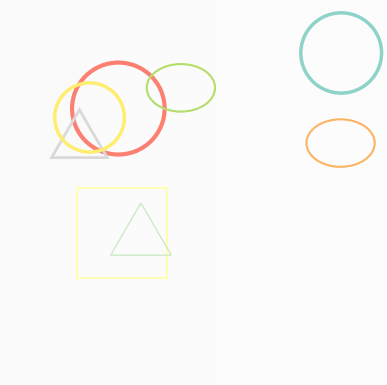[{"shape": "circle", "thickness": 2.5, "radius": 0.52, "center": [0.881, 0.862]}, {"shape": "square", "thickness": 1.5, "radius": 0.58, "center": [0.315, 0.395]}, {"shape": "circle", "thickness": 3, "radius": 0.6, "center": [0.305, 0.718]}, {"shape": "oval", "thickness": 1.5, "radius": 0.44, "center": [0.879, 0.628]}, {"shape": "oval", "thickness": 1.5, "radius": 0.44, "center": [0.467, 0.772]}, {"shape": "triangle", "thickness": 2, "radius": 0.41, "center": [0.205, 0.632]}, {"shape": "triangle", "thickness": 1, "radius": 0.45, "center": [0.364, 0.382]}, {"shape": "circle", "thickness": 2.5, "radius": 0.45, "center": [0.231, 0.695]}]